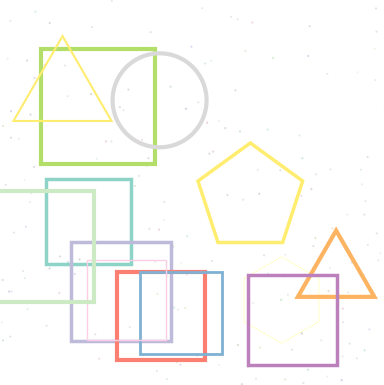[{"shape": "square", "thickness": 2.5, "radius": 0.55, "center": [0.23, 0.425]}, {"shape": "hexagon", "thickness": 0.5, "radius": 0.56, "center": [0.731, 0.221]}, {"shape": "square", "thickness": 2.5, "radius": 0.65, "center": [0.314, 0.243]}, {"shape": "square", "thickness": 3, "radius": 0.57, "center": [0.418, 0.179]}, {"shape": "square", "thickness": 2, "radius": 0.53, "center": [0.471, 0.186]}, {"shape": "triangle", "thickness": 3, "radius": 0.57, "center": [0.873, 0.286]}, {"shape": "square", "thickness": 3, "radius": 0.74, "center": [0.254, 0.724]}, {"shape": "square", "thickness": 1, "radius": 0.51, "center": [0.328, 0.221]}, {"shape": "circle", "thickness": 3, "radius": 0.61, "center": [0.414, 0.739]}, {"shape": "square", "thickness": 2.5, "radius": 0.58, "center": [0.76, 0.169]}, {"shape": "square", "thickness": 3, "radius": 0.72, "center": [0.101, 0.36]}, {"shape": "triangle", "thickness": 1.5, "radius": 0.73, "center": [0.162, 0.759]}, {"shape": "pentagon", "thickness": 2.5, "radius": 0.71, "center": [0.65, 0.486]}]